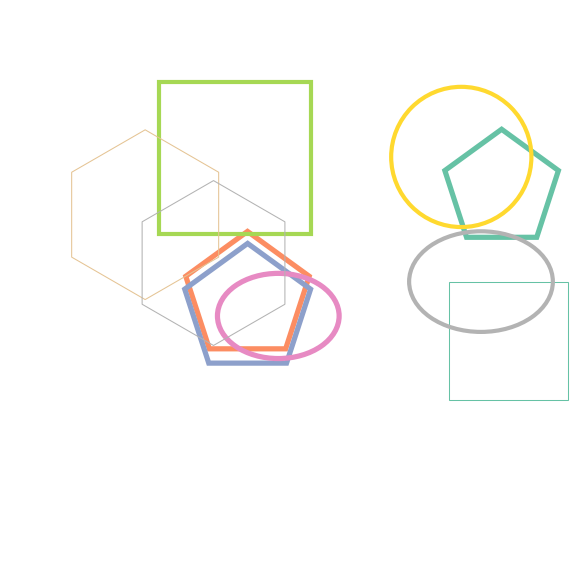[{"shape": "square", "thickness": 0.5, "radius": 0.51, "center": [0.88, 0.409]}, {"shape": "pentagon", "thickness": 2.5, "radius": 0.52, "center": [0.869, 0.672]}, {"shape": "pentagon", "thickness": 2.5, "radius": 0.56, "center": [0.429, 0.486]}, {"shape": "pentagon", "thickness": 2.5, "radius": 0.57, "center": [0.429, 0.463]}, {"shape": "oval", "thickness": 2.5, "radius": 0.53, "center": [0.482, 0.452]}, {"shape": "square", "thickness": 2, "radius": 0.66, "center": [0.406, 0.726]}, {"shape": "circle", "thickness": 2, "radius": 0.61, "center": [0.799, 0.727]}, {"shape": "hexagon", "thickness": 0.5, "radius": 0.73, "center": [0.251, 0.627]}, {"shape": "oval", "thickness": 2, "radius": 0.62, "center": [0.833, 0.511]}, {"shape": "hexagon", "thickness": 0.5, "radius": 0.71, "center": [0.37, 0.544]}]